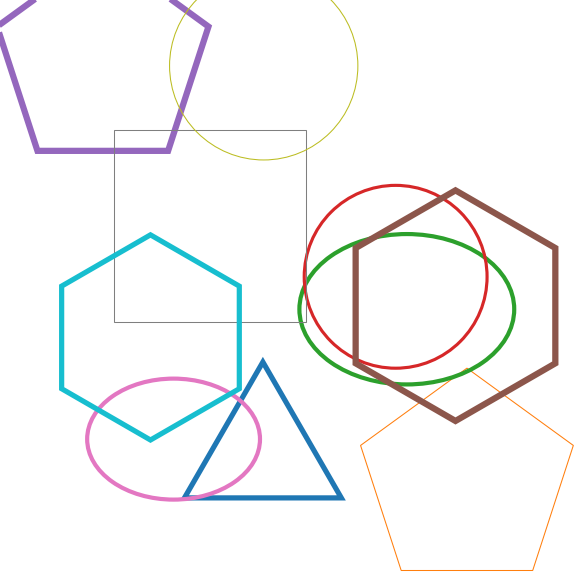[{"shape": "triangle", "thickness": 2.5, "radius": 0.78, "center": [0.455, 0.215]}, {"shape": "pentagon", "thickness": 0.5, "radius": 0.97, "center": [0.809, 0.168]}, {"shape": "oval", "thickness": 2, "radius": 0.93, "center": [0.704, 0.464]}, {"shape": "circle", "thickness": 1.5, "radius": 0.79, "center": [0.685, 0.52]}, {"shape": "pentagon", "thickness": 3, "radius": 0.96, "center": [0.178, 0.894]}, {"shape": "hexagon", "thickness": 3, "radius": 1.0, "center": [0.789, 0.47]}, {"shape": "oval", "thickness": 2, "radius": 0.75, "center": [0.301, 0.239]}, {"shape": "square", "thickness": 0.5, "radius": 0.83, "center": [0.364, 0.607]}, {"shape": "circle", "thickness": 0.5, "radius": 0.82, "center": [0.457, 0.885]}, {"shape": "hexagon", "thickness": 2.5, "radius": 0.89, "center": [0.261, 0.415]}]